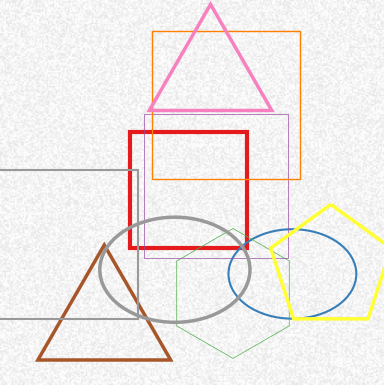[{"shape": "square", "thickness": 3, "radius": 0.75, "center": [0.49, 0.507]}, {"shape": "oval", "thickness": 1.5, "radius": 0.83, "center": [0.759, 0.288]}, {"shape": "hexagon", "thickness": 0.5, "radius": 0.84, "center": [0.605, 0.238]}, {"shape": "square", "thickness": 0.5, "radius": 0.94, "center": [0.56, 0.518]}, {"shape": "square", "thickness": 1, "radius": 0.96, "center": [0.587, 0.728]}, {"shape": "pentagon", "thickness": 2.5, "radius": 0.82, "center": [0.859, 0.305]}, {"shape": "triangle", "thickness": 2.5, "radius": 1.0, "center": [0.271, 0.164]}, {"shape": "triangle", "thickness": 2.5, "radius": 0.92, "center": [0.547, 0.805]}, {"shape": "oval", "thickness": 2.5, "radius": 0.98, "center": [0.454, 0.299]}, {"shape": "square", "thickness": 1.5, "radius": 0.97, "center": [0.164, 0.365]}]